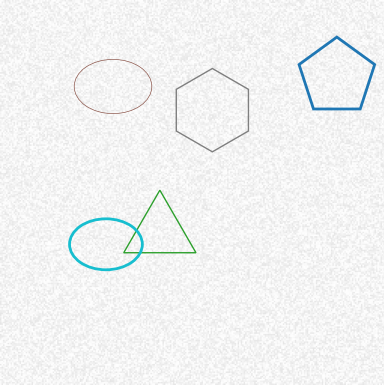[{"shape": "pentagon", "thickness": 2, "radius": 0.52, "center": [0.875, 0.8]}, {"shape": "triangle", "thickness": 1, "radius": 0.54, "center": [0.415, 0.398]}, {"shape": "oval", "thickness": 0.5, "radius": 0.5, "center": [0.294, 0.775]}, {"shape": "hexagon", "thickness": 1, "radius": 0.54, "center": [0.552, 0.714]}, {"shape": "oval", "thickness": 2, "radius": 0.47, "center": [0.275, 0.365]}]